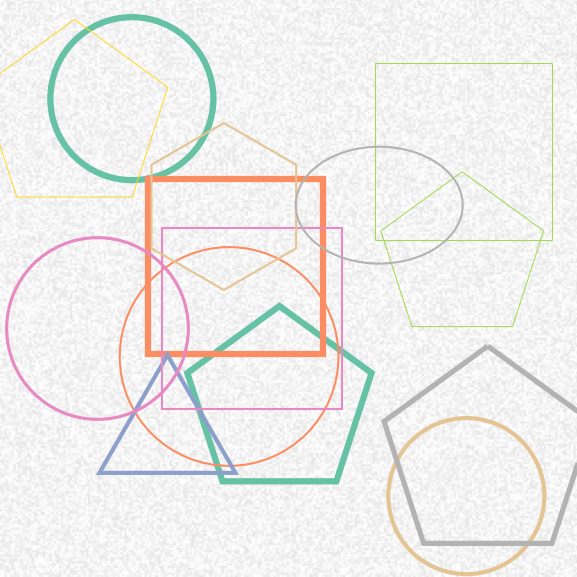[{"shape": "pentagon", "thickness": 3, "radius": 0.84, "center": [0.484, 0.301]}, {"shape": "circle", "thickness": 3, "radius": 0.71, "center": [0.228, 0.828]}, {"shape": "circle", "thickness": 1, "radius": 0.95, "center": [0.397, 0.382]}, {"shape": "square", "thickness": 3, "radius": 0.76, "center": [0.408, 0.538]}, {"shape": "triangle", "thickness": 2, "radius": 0.68, "center": [0.29, 0.248]}, {"shape": "square", "thickness": 1, "radius": 0.78, "center": [0.436, 0.448]}, {"shape": "circle", "thickness": 1.5, "radius": 0.79, "center": [0.169, 0.43]}, {"shape": "pentagon", "thickness": 0.5, "radius": 0.74, "center": [0.8, 0.553]}, {"shape": "square", "thickness": 0.5, "radius": 0.76, "center": [0.803, 0.737]}, {"shape": "pentagon", "thickness": 0.5, "radius": 0.85, "center": [0.129, 0.795]}, {"shape": "hexagon", "thickness": 1, "radius": 0.72, "center": [0.388, 0.642]}, {"shape": "circle", "thickness": 2, "radius": 0.68, "center": [0.808, 0.14]}, {"shape": "pentagon", "thickness": 2.5, "radius": 0.94, "center": [0.845, 0.211]}, {"shape": "oval", "thickness": 1, "radius": 0.72, "center": [0.657, 0.644]}]